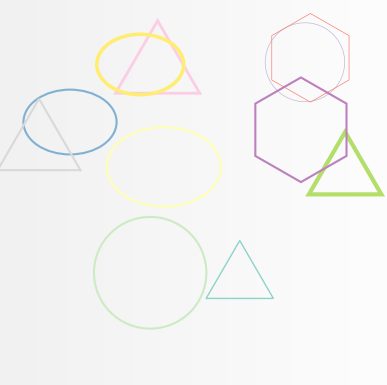[{"shape": "triangle", "thickness": 1, "radius": 0.5, "center": [0.619, 0.275]}, {"shape": "oval", "thickness": 1.5, "radius": 0.74, "center": [0.423, 0.567]}, {"shape": "circle", "thickness": 0.5, "radius": 0.51, "center": [0.787, 0.838]}, {"shape": "hexagon", "thickness": 0.5, "radius": 0.58, "center": [0.801, 0.85]}, {"shape": "oval", "thickness": 1.5, "radius": 0.6, "center": [0.181, 0.683]}, {"shape": "triangle", "thickness": 3, "radius": 0.54, "center": [0.891, 0.549]}, {"shape": "triangle", "thickness": 2, "radius": 0.63, "center": [0.407, 0.821]}, {"shape": "triangle", "thickness": 1.5, "radius": 0.62, "center": [0.101, 0.62]}, {"shape": "hexagon", "thickness": 1.5, "radius": 0.68, "center": [0.777, 0.663]}, {"shape": "circle", "thickness": 1.5, "radius": 0.73, "center": [0.388, 0.291]}, {"shape": "oval", "thickness": 2.5, "radius": 0.56, "center": [0.362, 0.833]}]